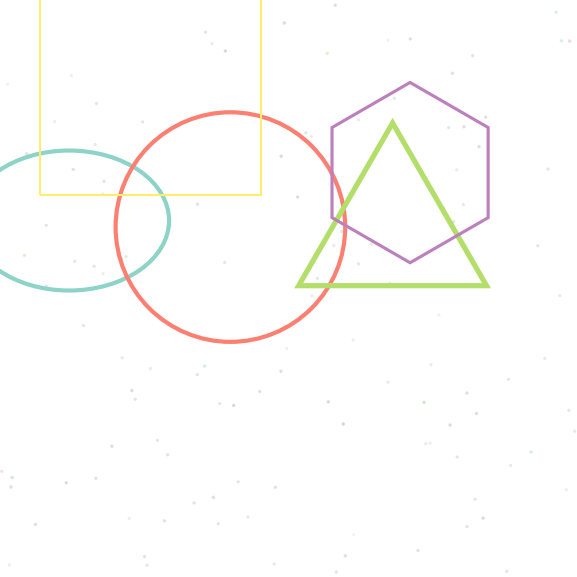[{"shape": "oval", "thickness": 2, "radius": 0.87, "center": [0.12, 0.617]}, {"shape": "circle", "thickness": 2, "radius": 0.99, "center": [0.399, 0.606]}, {"shape": "triangle", "thickness": 2.5, "radius": 0.94, "center": [0.68, 0.598]}, {"shape": "hexagon", "thickness": 1.5, "radius": 0.78, "center": [0.71, 0.7]}, {"shape": "square", "thickness": 1, "radius": 0.96, "center": [0.261, 0.853]}]